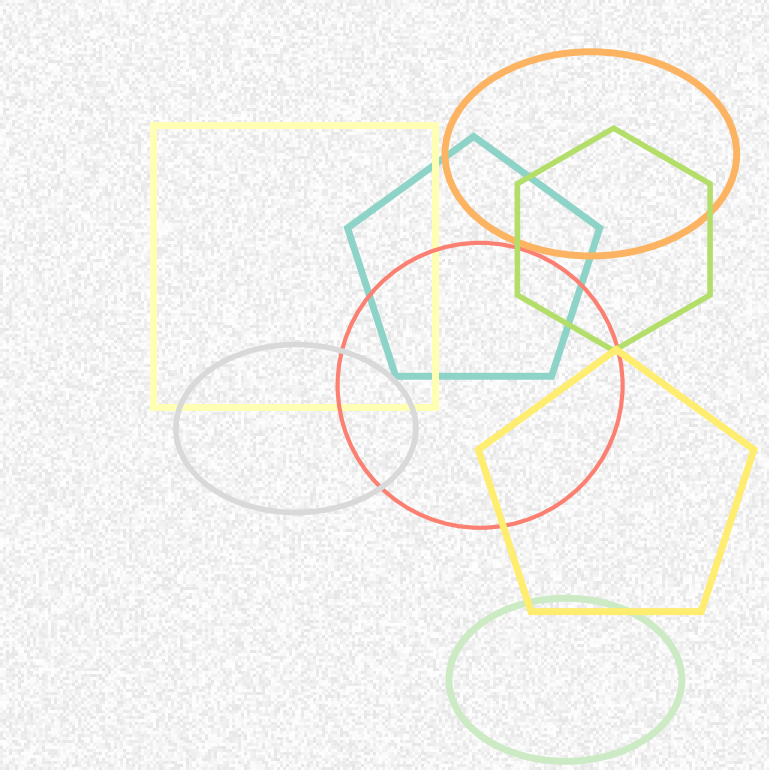[{"shape": "pentagon", "thickness": 2.5, "radius": 0.86, "center": [0.615, 0.651]}, {"shape": "square", "thickness": 2.5, "radius": 0.92, "center": [0.382, 0.655]}, {"shape": "circle", "thickness": 1.5, "radius": 0.93, "center": [0.624, 0.5]}, {"shape": "oval", "thickness": 2.5, "radius": 0.95, "center": [0.767, 0.8]}, {"shape": "hexagon", "thickness": 2, "radius": 0.72, "center": [0.797, 0.689]}, {"shape": "oval", "thickness": 2, "radius": 0.78, "center": [0.384, 0.443]}, {"shape": "oval", "thickness": 2.5, "radius": 0.76, "center": [0.734, 0.117]}, {"shape": "pentagon", "thickness": 2.5, "radius": 0.94, "center": [0.8, 0.358]}]